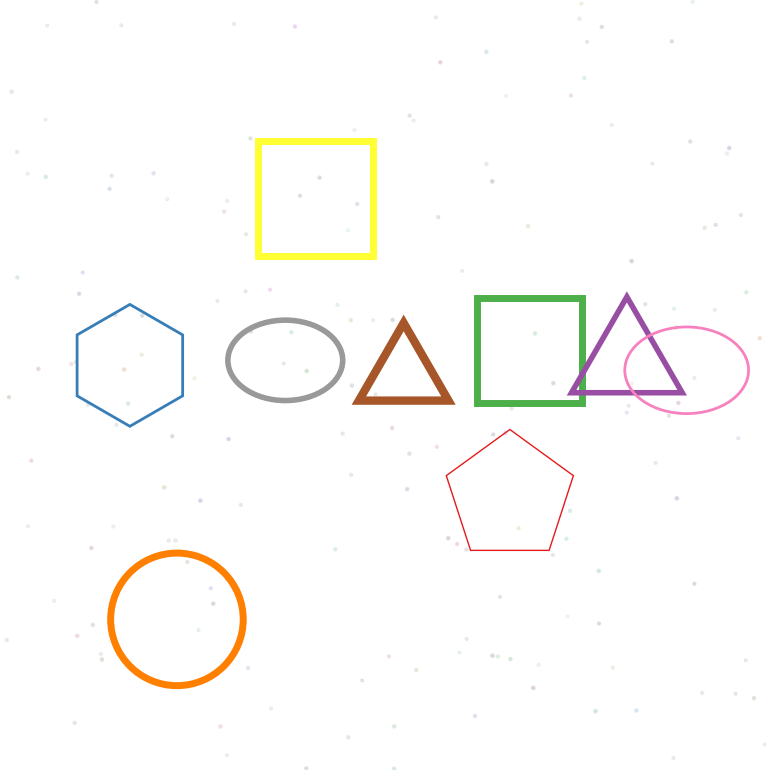[{"shape": "pentagon", "thickness": 0.5, "radius": 0.43, "center": [0.662, 0.355]}, {"shape": "hexagon", "thickness": 1, "radius": 0.4, "center": [0.169, 0.526]}, {"shape": "square", "thickness": 2.5, "radius": 0.34, "center": [0.688, 0.545]}, {"shape": "triangle", "thickness": 2, "radius": 0.41, "center": [0.814, 0.531]}, {"shape": "circle", "thickness": 2.5, "radius": 0.43, "center": [0.23, 0.196]}, {"shape": "square", "thickness": 2.5, "radius": 0.37, "center": [0.41, 0.742]}, {"shape": "triangle", "thickness": 3, "radius": 0.34, "center": [0.524, 0.513]}, {"shape": "oval", "thickness": 1, "radius": 0.4, "center": [0.892, 0.519]}, {"shape": "oval", "thickness": 2, "radius": 0.37, "center": [0.37, 0.532]}]